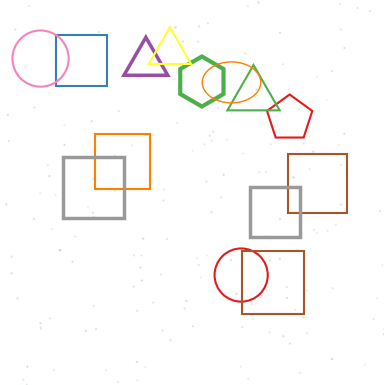[{"shape": "pentagon", "thickness": 1.5, "radius": 0.31, "center": [0.752, 0.693]}, {"shape": "circle", "thickness": 1.5, "radius": 0.35, "center": [0.626, 0.286]}, {"shape": "square", "thickness": 1.5, "radius": 0.33, "center": [0.212, 0.842]}, {"shape": "triangle", "thickness": 1.5, "radius": 0.39, "center": [0.659, 0.753]}, {"shape": "hexagon", "thickness": 3, "radius": 0.32, "center": [0.524, 0.788]}, {"shape": "triangle", "thickness": 2.5, "radius": 0.33, "center": [0.379, 0.837]}, {"shape": "oval", "thickness": 1, "radius": 0.38, "center": [0.601, 0.786]}, {"shape": "square", "thickness": 1.5, "radius": 0.36, "center": [0.318, 0.58]}, {"shape": "triangle", "thickness": 1.5, "radius": 0.32, "center": [0.441, 0.866]}, {"shape": "square", "thickness": 1.5, "radius": 0.4, "center": [0.709, 0.266]}, {"shape": "square", "thickness": 1.5, "radius": 0.38, "center": [0.825, 0.524]}, {"shape": "circle", "thickness": 1.5, "radius": 0.36, "center": [0.105, 0.848]}, {"shape": "square", "thickness": 2.5, "radius": 0.4, "center": [0.242, 0.514]}, {"shape": "square", "thickness": 2.5, "radius": 0.33, "center": [0.714, 0.448]}]